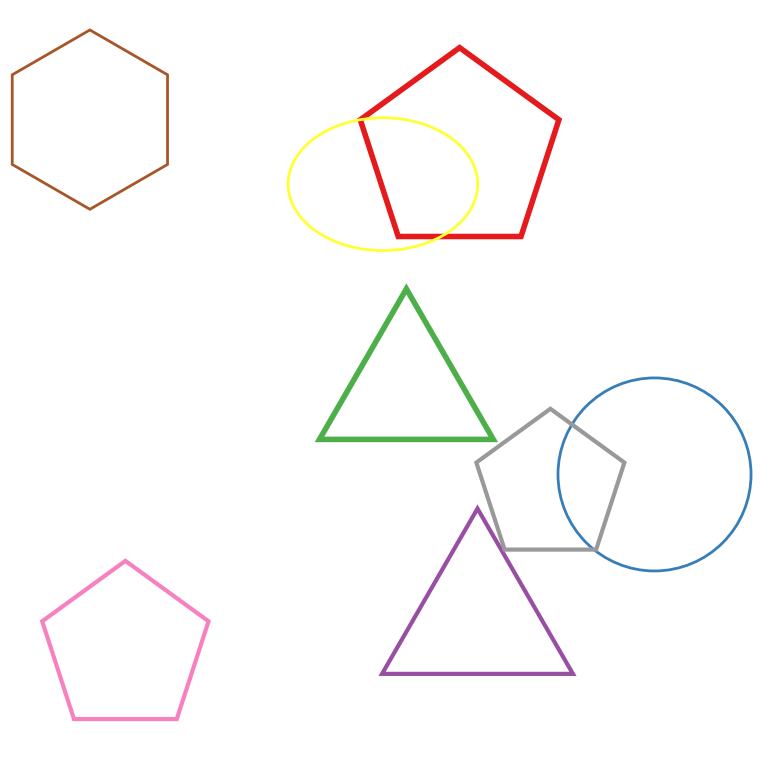[{"shape": "pentagon", "thickness": 2, "radius": 0.68, "center": [0.597, 0.803]}, {"shape": "circle", "thickness": 1, "radius": 0.63, "center": [0.85, 0.384]}, {"shape": "triangle", "thickness": 2, "radius": 0.65, "center": [0.528, 0.495]}, {"shape": "triangle", "thickness": 1.5, "radius": 0.72, "center": [0.62, 0.196]}, {"shape": "oval", "thickness": 1, "radius": 0.62, "center": [0.497, 0.761]}, {"shape": "hexagon", "thickness": 1, "radius": 0.58, "center": [0.117, 0.845]}, {"shape": "pentagon", "thickness": 1.5, "radius": 0.57, "center": [0.163, 0.158]}, {"shape": "pentagon", "thickness": 1.5, "radius": 0.51, "center": [0.715, 0.368]}]